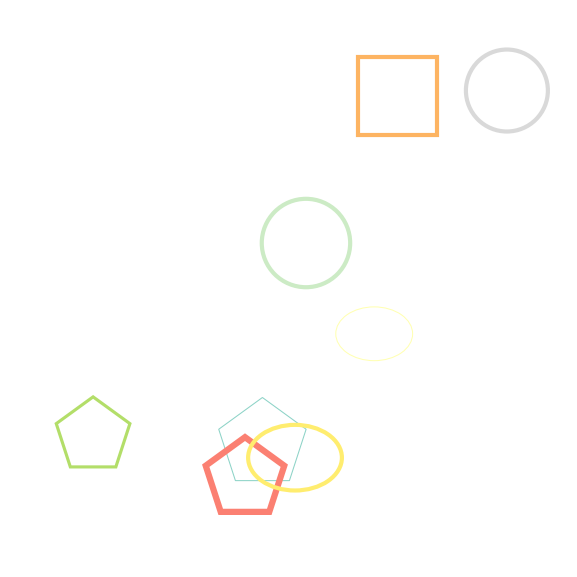[{"shape": "pentagon", "thickness": 0.5, "radius": 0.4, "center": [0.454, 0.231]}, {"shape": "oval", "thickness": 0.5, "radius": 0.33, "center": [0.648, 0.421]}, {"shape": "pentagon", "thickness": 3, "radius": 0.36, "center": [0.424, 0.171]}, {"shape": "square", "thickness": 2, "radius": 0.34, "center": [0.688, 0.833]}, {"shape": "pentagon", "thickness": 1.5, "radius": 0.34, "center": [0.161, 0.245]}, {"shape": "circle", "thickness": 2, "radius": 0.35, "center": [0.878, 0.842]}, {"shape": "circle", "thickness": 2, "radius": 0.38, "center": [0.53, 0.578]}, {"shape": "oval", "thickness": 2, "radius": 0.41, "center": [0.511, 0.207]}]